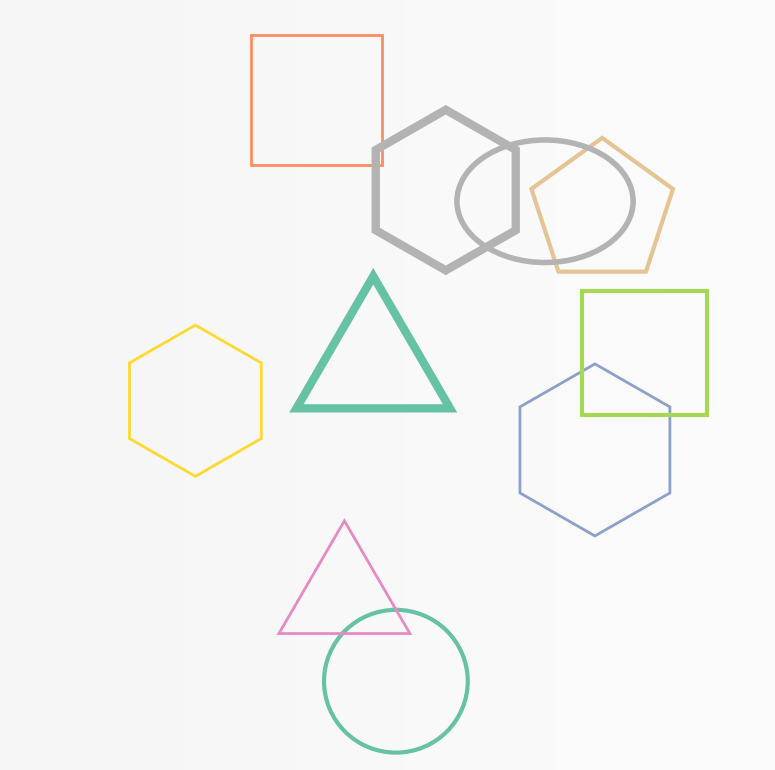[{"shape": "circle", "thickness": 1.5, "radius": 0.46, "center": [0.511, 0.115]}, {"shape": "triangle", "thickness": 3, "radius": 0.57, "center": [0.482, 0.527]}, {"shape": "square", "thickness": 1, "radius": 0.42, "center": [0.408, 0.87]}, {"shape": "hexagon", "thickness": 1, "radius": 0.56, "center": [0.768, 0.416]}, {"shape": "triangle", "thickness": 1, "radius": 0.49, "center": [0.444, 0.226]}, {"shape": "square", "thickness": 1.5, "radius": 0.4, "center": [0.832, 0.542]}, {"shape": "hexagon", "thickness": 1, "radius": 0.49, "center": [0.252, 0.48]}, {"shape": "pentagon", "thickness": 1.5, "radius": 0.48, "center": [0.777, 0.725]}, {"shape": "oval", "thickness": 2, "radius": 0.57, "center": [0.703, 0.739]}, {"shape": "hexagon", "thickness": 3, "radius": 0.52, "center": [0.575, 0.753]}]